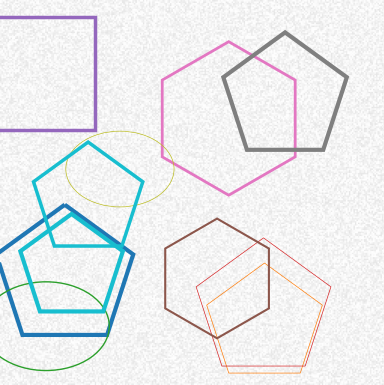[{"shape": "pentagon", "thickness": 3, "radius": 0.93, "center": [0.168, 0.281]}, {"shape": "pentagon", "thickness": 0.5, "radius": 0.79, "center": [0.687, 0.159]}, {"shape": "oval", "thickness": 1, "radius": 0.82, "center": [0.119, 0.153]}, {"shape": "pentagon", "thickness": 0.5, "radius": 0.92, "center": [0.685, 0.198]}, {"shape": "square", "thickness": 2.5, "radius": 0.74, "center": [0.101, 0.808]}, {"shape": "hexagon", "thickness": 1.5, "radius": 0.78, "center": [0.564, 0.277]}, {"shape": "hexagon", "thickness": 2, "radius": 1.0, "center": [0.594, 0.692]}, {"shape": "pentagon", "thickness": 3, "radius": 0.84, "center": [0.74, 0.747]}, {"shape": "oval", "thickness": 0.5, "radius": 0.7, "center": [0.312, 0.561]}, {"shape": "pentagon", "thickness": 3, "radius": 0.7, "center": [0.186, 0.304]}, {"shape": "pentagon", "thickness": 2.5, "radius": 0.75, "center": [0.229, 0.482]}]